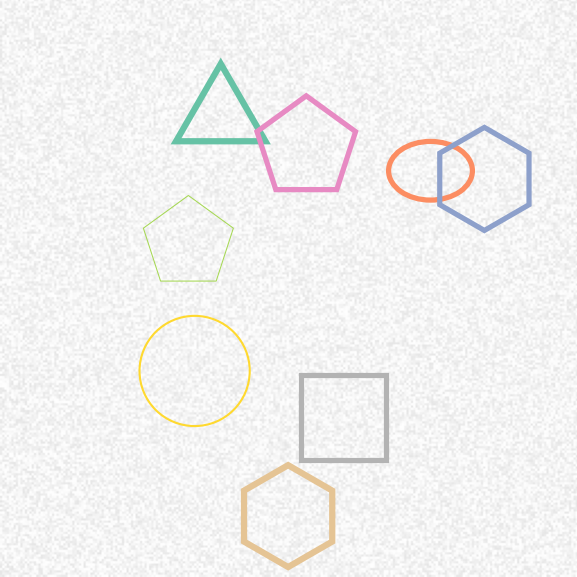[{"shape": "triangle", "thickness": 3, "radius": 0.45, "center": [0.382, 0.799]}, {"shape": "oval", "thickness": 2.5, "radius": 0.36, "center": [0.745, 0.703]}, {"shape": "hexagon", "thickness": 2.5, "radius": 0.45, "center": [0.839, 0.689]}, {"shape": "pentagon", "thickness": 2.5, "radius": 0.45, "center": [0.53, 0.743]}, {"shape": "pentagon", "thickness": 0.5, "radius": 0.41, "center": [0.326, 0.579]}, {"shape": "circle", "thickness": 1, "radius": 0.48, "center": [0.337, 0.357]}, {"shape": "hexagon", "thickness": 3, "radius": 0.44, "center": [0.499, 0.105]}, {"shape": "square", "thickness": 2.5, "radius": 0.37, "center": [0.594, 0.276]}]